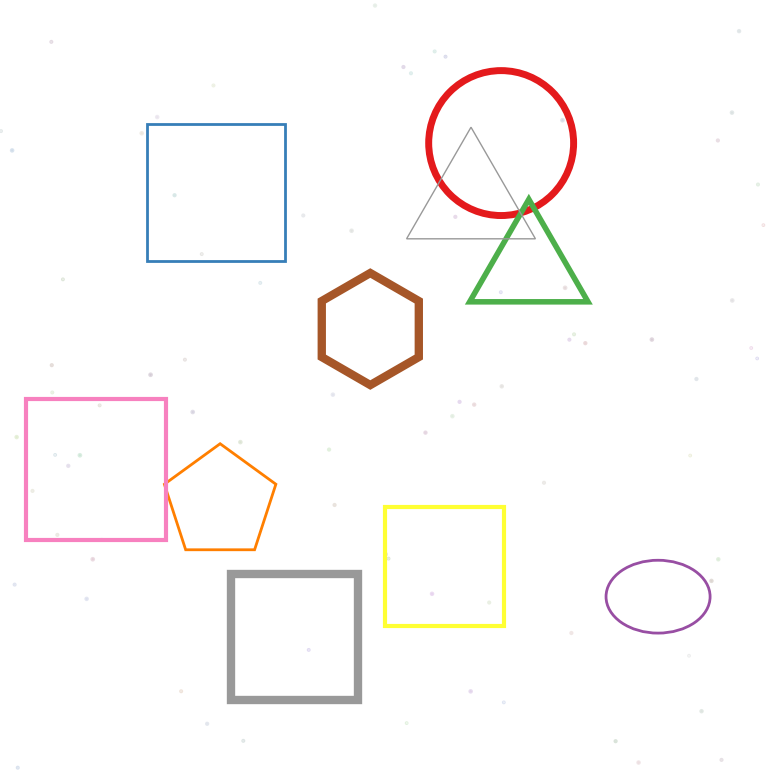[{"shape": "circle", "thickness": 2.5, "radius": 0.47, "center": [0.651, 0.814]}, {"shape": "square", "thickness": 1, "radius": 0.45, "center": [0.281, 0.75]}, {"shape": "triangle", "thickness": 2, "radius": 0.44, "center": [0.687, 0.652]}, {"shape": "oval", "thickness": 1, "radius": 0.34, "center": [0.855, 0.225]}, {"shape": "pentagon", "thickness": 1, "radius": 0.38, "center": [0.286, 0.348]}, {"shape": "square", "thickness": 1.5, "radius": 0.39, "center": [0.577, 0.265]}, {"shape": "hexagon", "thickness": 3, "radius": 0.36, "center": [0.481, 0.573]}, {"shape": "square", "thickness": 1.5, "radius": 0.46, "center": [0.125, 0.391]}, {"shape": "triangle", "thickness": 0.5, "radius": 0.48, "center": [0.612, 0.738]}, {"shape": "square", "thickness": 3, "radius": 0.41, "center": [0.383, 0.173]}]